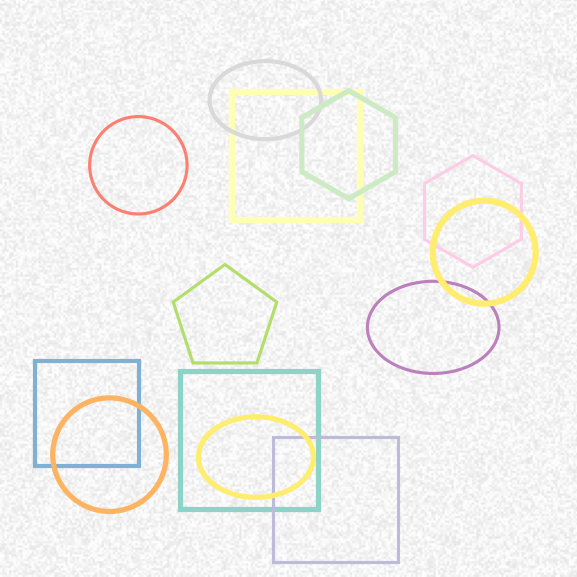[{"shape": "square", "thickness": 2.5, "radius": 0.6, "center": [0.431, 0.237]}, {"shape": "square", "thickness": 3, "radius": 0.55, "center": [0.513, 0.728]}, {"shape": "square", "thickness": 1.5, "radius": 0.54, "center": [0.581, 0.134]}, {"shape": "circle", "thickness": 1.5, "radius": 0.42, "center": [0.24, 0.713]}, {"shape": "square", "thickness": 2, "radius": 0.45, "center": [0.151, 0.284]}, {"shape": "circle", "thickness": 2.5, "radius": 0.49, "center": [0.19, 0.212]}, {"shape": "pentagon", "thickness": 1.5, "radius": 0.47, "center": [0.39, 0.447]}, {"shape": "hexagon", "thickness": 1.5, "radius": 0.48, "center": [0.819, 0.633]}, {"shape": "oval", "thickness": 2, "radius": 0.48, "center": [0.459, 0.826]}, {"shape": "oval", "thickness": 1.5, "radius": 0.57, "center": [0.75, 0.432]}, {"shape": "hexagon", "thickness": 2.5, "radius": 0.47, "center": [0.604, 0.749]}, {"shape": "oval", "thickness": 2.5, "radius": 0.5, "center": [0.443, 0.208]}, {"shape": "circle", "thickness": 3, "radius": 0.45, "center": [0.838, 0.563]}]